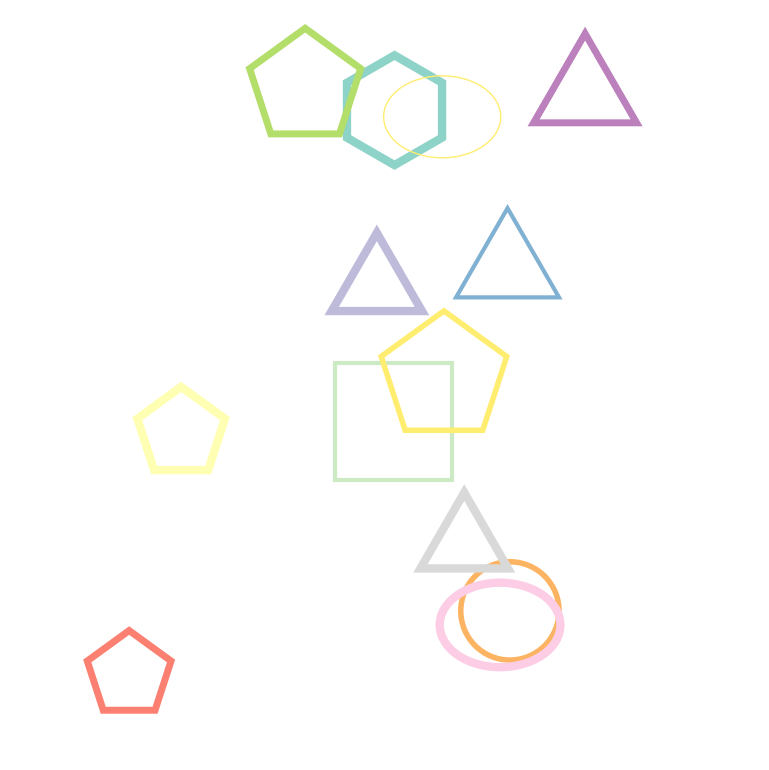[{"shape": "hexagon", "thickness": 3, "radius": 0.36, "center": [0.512, 0.857]}, {"shape": "pentagon", "thickness": 3, "radius": 0.3, "center": [0.235, 0.438]}, {"shape": "triangle", "thickness": 3, "radius": 0.34, "center": [0.489, 0.63]}, {"shape": "pentagon", "thickness": 2.5, "radius": 0.29, "center": [0.168, 0.124]}, {"shape": "triangle", "thickness": 1.5, "radius": 0.39, "center": [0.659, 0.652]}, {"shape": "circle", "thickness": 2, "radius": 0.32, "center": [0.662, 0.207]}, {"shape": "pentagon", "thickness": 2.5, "radius": 0.38, "center": [0.396, 0.887]}, {"shape": "oval", "thickness": 3, "radius": 0.39, "center": [0.649, 0.188]}, {"shape": "triangle", "thickness": 3, "radius": 0.33, "center": [0.603, 0.295]}, {"shape": "triangle", "thickness": 2.5, "radius": 0.39, "center": [0.76, 0.879]}, {"shape": "square", "thickness": 1.5, "radius": 0.38, "center": [0.511, 0.452]}, {"shape": "pentagon", "thickness": 2, "radius": 0.43, "center": [0.577, 0.511]}, {"shape": "oval", "thickness": 0.5, "radius": 0.38, "center": [0.574, 0.848]}]